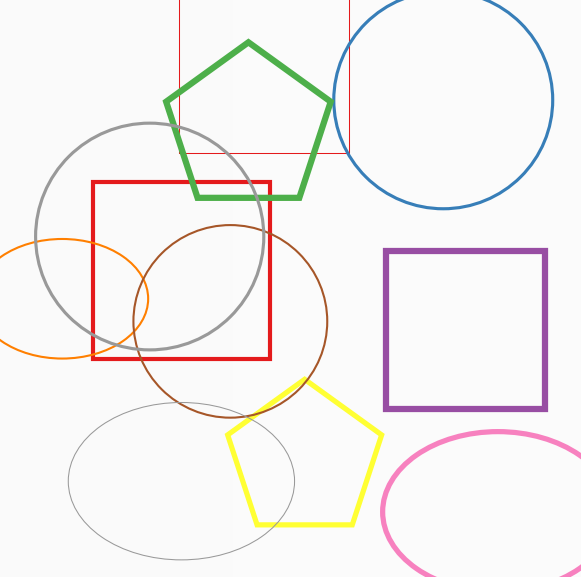[{"shape": "square", "thickness": 2, "radius": 0.76, "center": [0.312, 0.53]}, {"shape": "square", "thickness": 0.5, "radius": 0.73, "center": [0.454, 0.882]}, {"shape": "circle", "thickness": 1.5, "radius": 0.94, "center": [0.763, 0.826]}, {"shape": "pentagon", "thickness": 3, "radius": 0.74, "center": [0.427, 0.777]}, {"shape": "square", "thickness": 3, "radius": 0.68, "center": [0.801, 0.427]}, {"shape": "oval", "thickness": 1, "radius": 0.74, "center": [0.107, 0.482]}, {"shape": "pentagon", "thickness": 2.5, "radius": 0.7, "center": [0.524, 0.203]}, {"shape": "circle", "thickness": 1, "radius": 0.83, "center": [0.396, 0.443]}, {"shape": "oval", "thickness": 2.5, "radius": 0.99, "center": [0.857, 0.113]}, {"shape": "oval", "thickness": 0.5, "radius": 0.97, "center": [0.312, 0.166]}, {"shape": "circle", "thickness": 1.5, "radius": 0.98, "center": [0.258, 0.59]}]